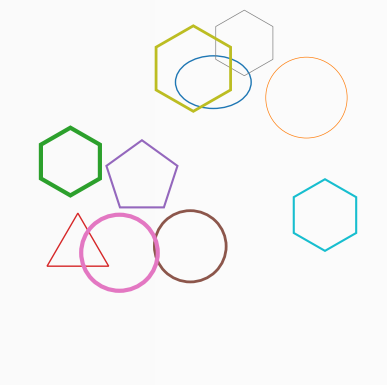[{"shape": "oval", "thickness": 1, "radius": 0.49, "center": [0.551, 0.787]}, {"shape": "circle", "thickness": 0.5, "radius": 0.53, "center": [0.791, 0.746]}, {"shape": "hexagon", "thickness": 3, "radius": 0.44, "center": [0.182, 0.58]}, {"shape": "triangle", "thickness": 1, "radius": 0.46, "center": [0.201, 0.355]}, {"shape": "pentagon", "thickness": 1.5, "radius": 0.48, "center": [0.366, 0.539]}, {"shape": "circle", "thickness": 2, "radius": 0.46, "center": [0.491, 0.36]}, {"shape": "circle", "thickness": 3, "radius": 0.49, "center": [0.308, 0.343]}, {"shape": "hexagon", "thickness": 0.5, "radius": 0.43, "center": [0.631, 0.888]}, {"shape": "hexagon", "thickness": 2, "radius": 0.56, "center": [0.499, 0.822]}, {"shape": "hexagon", "thickness": 1.5, "radius": 0.47, "center": [0.839, 0.441]}]